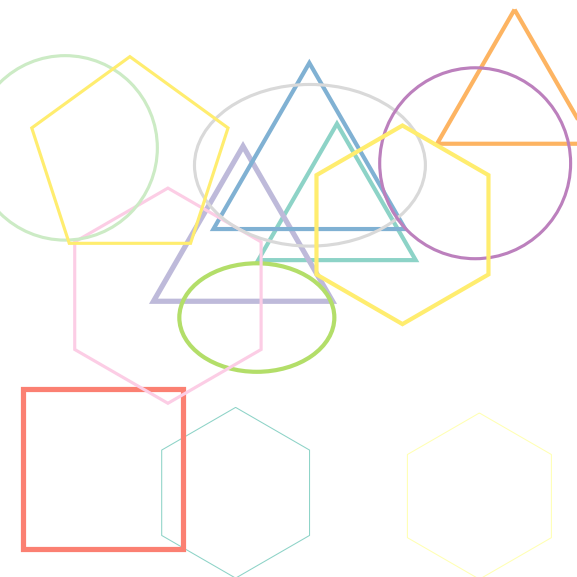[{"shape": "triangle", "thickness": 2, "radius": 0.79, "center": [0.583, 0.627]}, {"shape": "hexagon", "thickness": 0.5, "radius": 0.74, "center": [0.408, 0.146]}, {"shape": "hexagon", "thickness": 0.5, "radius": 0.72, "center": [0.83, 0.14]}, {"shape": "triangle", "thickness": 2.5, "radius": 0.9, "center": [0.421, 0.567]}, {"shape": "square", "thickness": 2.5, "radius": 0.69, "center": [0.178, 0.186]}, {"shape": "triangle", "thickness": 2, "radius": 0.96, "center": [0.536, 0.698]}, {"shape": "triangle", "thickness": 2, "radius": 0.77, "center": [0.891, 0.828]}, {"shape": "oval", "thickness": 2, "radius": 0.67, "center": [0.445, 0.449]}, {"shape": "hexagon", "thickness": 1.5, "radius": 0.93, "center": [0.291, 0.487]}, {"shape": "oval", "thickness": 1.5, "radius": 1.0, "center": [0.537, 0.713]}, {"shape": "circle", "thickness": 1.5, "radius": 0.83, "center": [0.823, 0.716]}, {"shape": "circle", "thickness": 1.5, "radius": 0.8, "center": [0.113, 0.743]}, {"shape": "pentagon", "thickness": 1.5, "radius": 0.89, "center": [0.225, 0.722]}, {"shape": "hexagon", "thickness": 2, "radius": 0.86, "center": [0.697, 0.61]}]